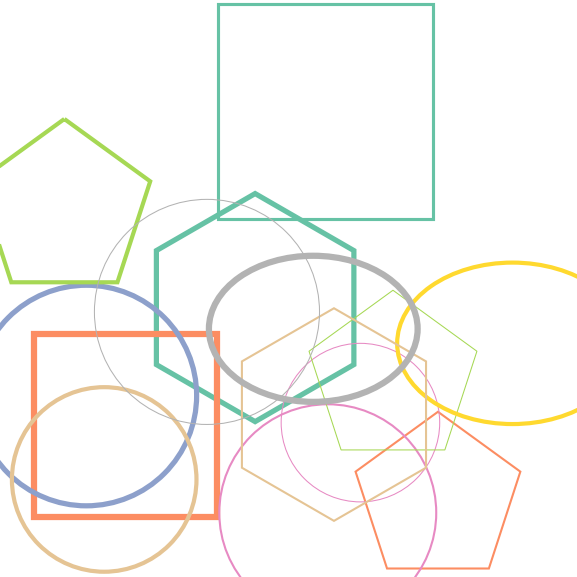[{"shape": "hexagon", "thickness": 2.5, "radius": 0.99, "center": [0.442, 0.467]}, {"shape": "square", "thickness": 1.5, "radius": 0.93, "center": [0.564, 0.806]}, {"shape": "square", "thickness": 3, "radius": 0.79, "center": [0.217, 0.262]}, {"shape": "pentagon", "thickness": 1, "radius": 0.75, "center": [0.758, 0.136]}, {"shape": "circle", "thickness": 2.5, "radius": 0.95, "center": [0.15, 0.314]}, {"shape": "circle", "thickness": 0.5, "radius": 0.69, "center": [0.624, 0.267]}, {"shape": "circle", "thickness": 1, "radius": 0.94, "center": [0.568, 0.111]}, {"shape": "pentagon", "thickness": 2, "radius": 0.78, "center": [0.111, 0.637]}, {"shape": "pentagon", "thickness": 0.5, "radius": 0.76, "center": [0.68, 0.344]}, {"shape": "oval", "thickness": 2, "radius": 1.0, "center": [0.887, 0.405]}, {"shape": "hexagon", "thickness": 1, "radius": 0.92, "center": [0.578, 0.281]}, {"shape": "circle", "thickness": 2, "radius": 0.8, "center": [0.18, 0.169]}, {"shape": "circle", "thickness": 0.5, "radius": 0.97, "center": [0.358, 0.459]}, {"shape": "oval", "thickness": 3, "radius": 0.9, "center": [0.542, 0.43]}]